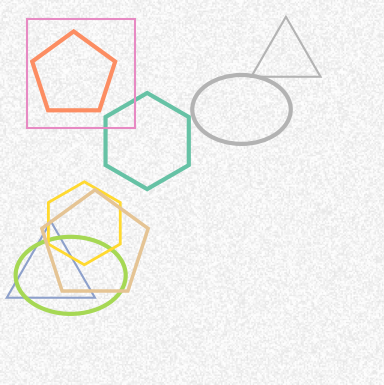[{"shape": "hexagon", "thickness": 3, "radius": 0.62, "center": [0.382, 0.634]}, {"shape": "pentagon", "thickness": 3, "radius": 0.57, "center": [0.191, 0.805]}, {"shape": "triangle", "thickness": 1.5, "radius": 0.66, "center": [0.132, 0.293]}, {"shape": "square", "thickness": 1.5, "radius": 0.71, "center": [0.21, 0.809]}, {"shape": "oval", "thickness": 3, "radius": 0.71, "center": [0.184, 0.285]}, {"shape": "hexagon", "thickness": 2, "radius": 0.54, "center": [0.219, 0.42]}, {"shape": "pentagon", "thickness": 2.5, "radius": 0.73, "center": [0.247, 0.362]}, {"shape": "oval", "thickness": 3, "radius": 0.64, "center": [0.627, 0.716]}, {"shape": "triangle", "thickness": 1.5, "radius": 0.52, "center": [0.743, 0.853]}]